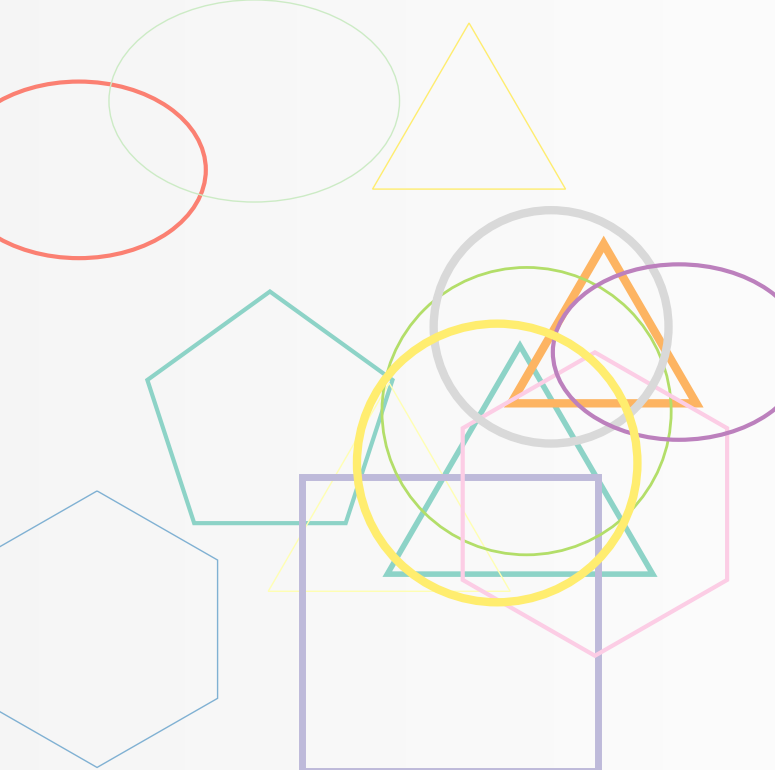[{"shape": "pentagon", "thickness": 1.5, "radius": 0.83, "center": [0.348, 0.455]}, {"shape": "triangle", "thickness": 2, "radius": 0.99, "center": [0.671, 0.353]}, {"shape": "triangle", "thickness": 0.5, "radius": 0.9, "center": [0.502, 0.322]}, {"shape": "square", "thickness": 2.5, "radius": 0.95, "center": [0.581, 0.19]}, {"shape": "oval", "thickness": 1.5, "radius": 0.82, "center": [0.102, 0.779]}, {"shape": "hexagon", "thickness": 0.5, "radius": 0.9, "center": [0.125, 0.183]}, {"shape": "triangle", "thickness": 3, "radius": 0.69, "center": [0.779, 0.545]}, {"shape": "circle", "thickness": 1, "radius": 0.93, "center": [0.679, 0.466]}, {"shape": "hexagon", "thickness": 1.5, "radius": 0.98, "center": [0.768, 0.345]}, {"shape": "circle", "thickness": 3, "radius": 0.76, "center": [0.711, 0.576]}, {"shape": "oval", "thickness": 1.5, "radius": 0.81, "center": [0.876, 0.543]}, {"shape": "oval", "thickness": 0.5, "radius": 0.94, "center": [0.328, 0.869]}, {"shape": "triangle", "thickness": 0.5, "radius": 0.72, "center": [0.605, 0.826]}, {"shape": "circle", "thickness": 3, "radius": 0.9, "center": [0.642, 0.399]}]